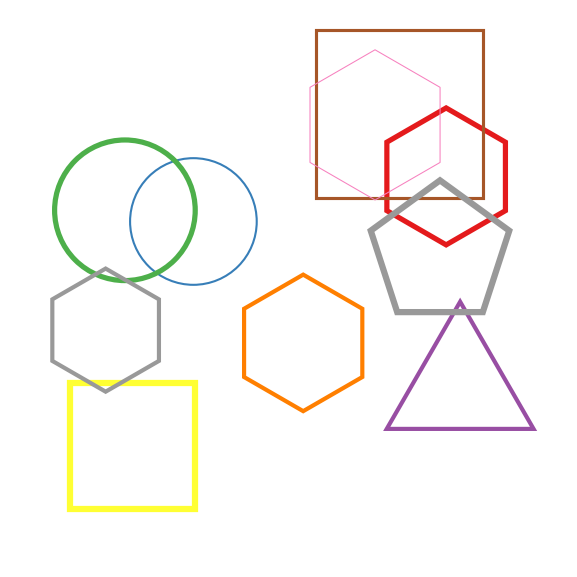[{"shape": "hexagon", "thickness": 2.5, "radius": 0.59, "center": [0.773, 0.694]}, {"shape": "circle", "thickness": 1, "radius": 0.55, "center": [0.335, 0.616]}, {"shape": "circle", "thickness": 2.5, "radius": 0.61, "center": [0.216, 0.635]}, {"shape": "triangle", "thickness": 2, "radius": 0.73, "center": [0.797, 0.33]}, {"shape": "hexagon", "thickness": 2, "radius": 0.59, "center": [0.525, 0.405]}, {"shape": "square", "thickness": 3, "radius": 0.54, "center": [0.23, 0.227]}, {"shape": "square", "thickness": 1.5, "radius": 0.73, "center": [0.692, 0.801]}, {"shape": "hexagon", "thickness": 0.5, "radius": 0.65, "center": [0.649, 0.783]}, {"shape": "pentagon", "thickness": 3, "radius": 0.63, "center": [0.762, 0.561]}, {"shape": "hexagon", "thickness": 2, "radius": 0.53, "center": [0.183, 0.427]}]